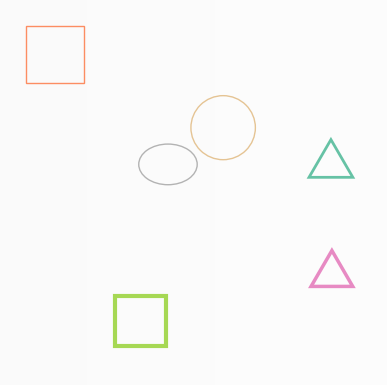[{"shape": "triangle", "thickness": 2, "radius": 0.33, "center": [0.854, 0.572]}, {"shape": "square", "thickness": 1, "radius": 0.37, "center": [0.142, 0.859]}, {"shape": "triangle", "thickness": 2.5, "radius": 0.31, "center": [0.857, 0.287]}, {"shape": "square", "thickness": 3, "radius": 0.33, "center": [0.362, 0.166]}, {"shape": "circle", "thickness": 1, "radius": 0.42, "center": [0.576, 0.668]}, {"shape": "oval", "thickness": 1, "radius": 0.38, "center": [0.433, 0.573]}]